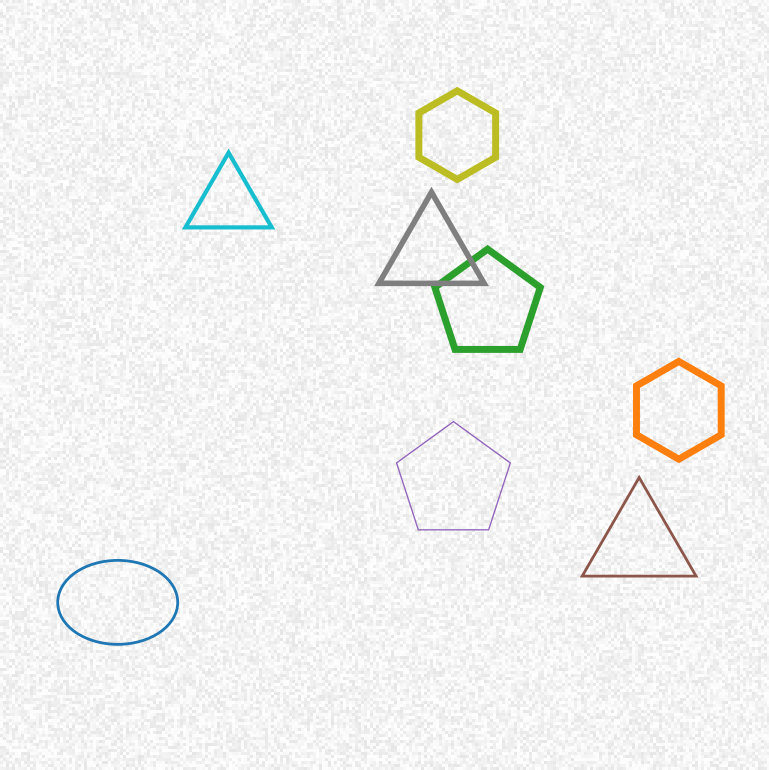[{"shape": "oval", "thickness": 1, "radius": 0.39, "center": [0.153, 0.218]}, {"shape": "hexagon", "thickness": 2.5, "radius": 0.32, "center": [0.882, 0.467]}, {"shape": "pentagon", "thickness": 2.5, "radius": 0.36, "center": [0.633, 0.604]}, {"shape": "pentagon", "thickness": 0.5, "radius": 0.39, "center": [0.589, 0.375]}, {"shape": "triangle", "thickness": 1, "radius": 0.43, "center": [0.83, 0.294]}, {"shape": "triangle", "thickness": 2, "radius": 0.39, "center": [0.56, 0.671]}, {"shape": "hexagon", "thickness": 2.5, "radius": 0.29, "center": [0.594, 0.825]}, {"shape": "triangle", "thickness": 1.5, "radius": 0.32, "center": [0.297, 0.737]}]